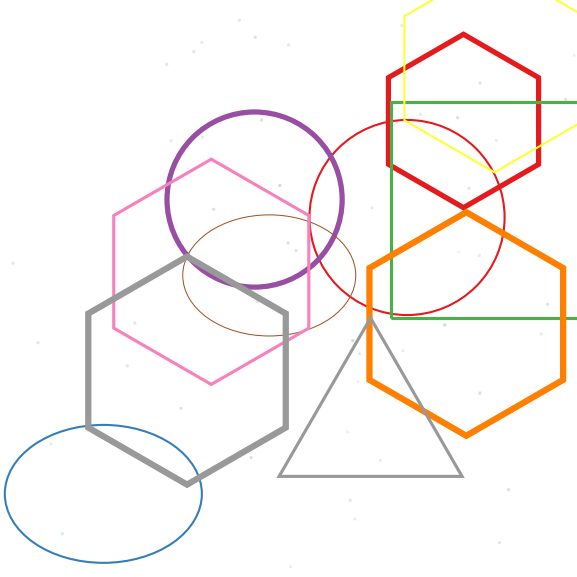[{"shape": "hexagon", "thickness": 2.5, "radius": 0.75, "center": [0.803, 0.79]}, {"shape": "circle", "thickness": 1, "radius": 0.84, "center": [0.705, 0.622]}, {"shape": "oval", "thickness": 1, "radius": 0.85, "center": [0.179, 0.144]}, {"shape": "square", "thickness": 1.5, "radius": 0.94, "center": [0.865, 0.635]}, {"shape": "circle", "thickness": 2.5, "radius": 0.76, "center": [0.441, 0.654]}, {"shape": "hexagon", "thickness": 3, "radius": 0.97, "center": [0.807, 0.438]}, {"shape": "hexagon", "thickness": 1, "radius": 0.9, "center": [0.856, 0.881]}, {"shape": "oval", "thickness": 0.5, "radius": 0.75, "center": [0.466, 0.522]}, {"shape": "hexagon", "thickness": 1.5, "radius": 0.98, "center": [0.366, 0.528]}, {"shape": "triangle", "thickness": 1.5, "radius": 0.91, "center": [0.642, 0.266]}, {"shape": "hexagon", "thickness": 3, "radius": 0.99, "center": [0.324, 0.357]}]